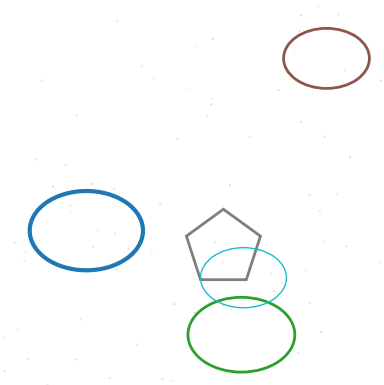[{"shape": "oval", "thickness": 3, "radius": 0.74, "center": [0.224, 0.401]}, {"shape": "oval", "thickness": 2, "radius": 0.69, "center": [0.627, 0.131]}, {"shape": "oval", "thickness": 2, "radius": 0.56, "center": [0.848, 0.848]}, {"shape": "pentagon", "thickness": 2, "radius": 0.51, "center": [0.58, 0.355]}, {"shape": "oval", "thickness": 1, "radius": 0.56, "center": [0.633, 0.279]}]